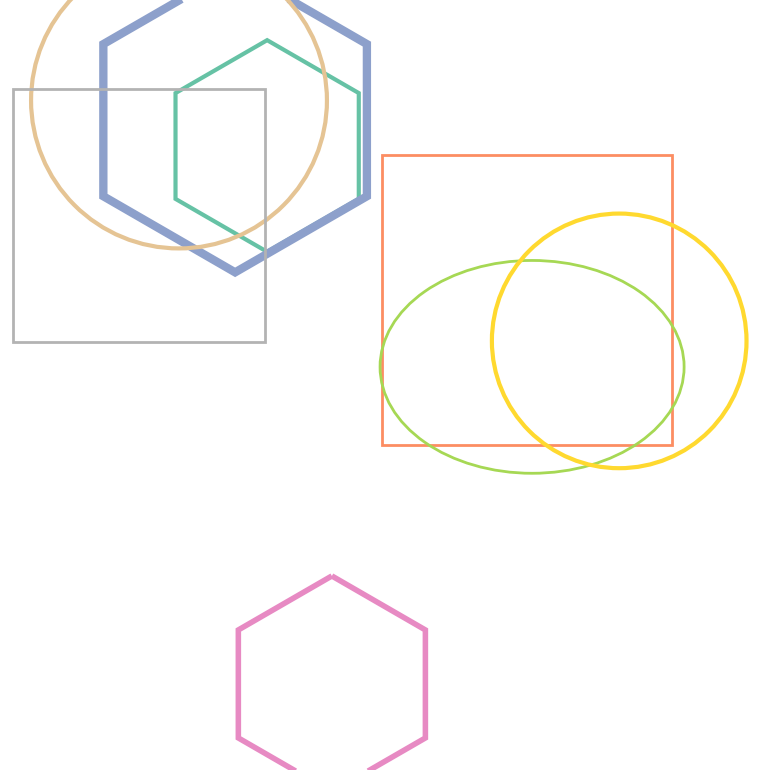[{"shape": "hexagon", "thickness": 1.5, "radius": 0.69, "center": [0.347, 0.81]}, {"shape": "square", "thickness": 1, "radius": 0.94, "center": [0.684, 0.611]}, {"shape": "hexagon", "thickness": 3, "radius": 0.99, "center": [0.305, 0.844]}, {"shape": "hexagon", "thickness": 2, "radius": 0.7, "center": [0.431, 0.112]}, {"shape": "oval", "thickness": 1, "radius": 0.99, "center": [0.691, 0.524]}, {"shape": "circle", "thickness": 1.5, "radius": 0.83, "center": [0.804, 0.557]}, {"shape": "circle", "thickness": 1.5, "radius": 0.96, "center": [0.232, 0.87]}, {"shape": "square", "thickness": 1, "radius": 0.82, "center": [0.181, 0.72]}]